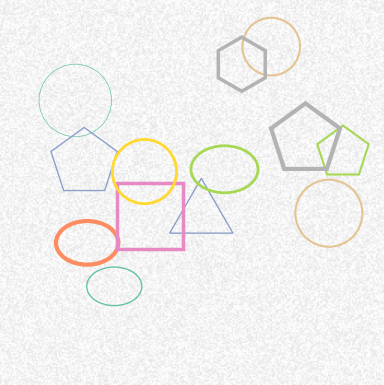[{"shape": "circle", "thickness": 0.5, "radius": 0.47, "center": [0.196, 0.739]}, {"shape": "oval", "thickness": 1, "radius": 0.36, "center": [0.297, 0.256]}, {"shape": "oval", "thickness": 3, "radius": 0.4, "center": [0.226, 0.369]}, {"shape": "triangle", "thickness": 1, "radius": 0.47, "center": [0.523, 0.442]}, {"shape": "pentagon", "thickness": 1, "radius": 0.45, "center": [0.219, 0.578]}, {"shape": "square", "thickness": 2.5, "radius": 0.43, "center": [0.389, 0.439]}, {"shape": "oval", "thickness": 2, "radius": 0.44, "center": [0.583, 0.56]}, {"shape": "pentagon", "thickness": 1.5, "radius": 0.35, "center": [0.891, 0.604]}, {"shape": "circle", "thickness": 2, "radius": 0.42, "center": [0.375, 0.554]}, {"shape": "circle", "thickness": 1.5, "radius": 0.37, "center": [0.704, 0.879]}, {"shape": "circle", "thickness": 1.5, "radius": 0.44, "center": [0.854, 0.446]}, {"shape": "hexagon", "thickness": 2.5, "radius": 0.35, "center": [0.628, 0.833]}, {"shape": "pentagon", "thickness": 3, "radius": 0.47, "center": [0.794, 0.637]}]